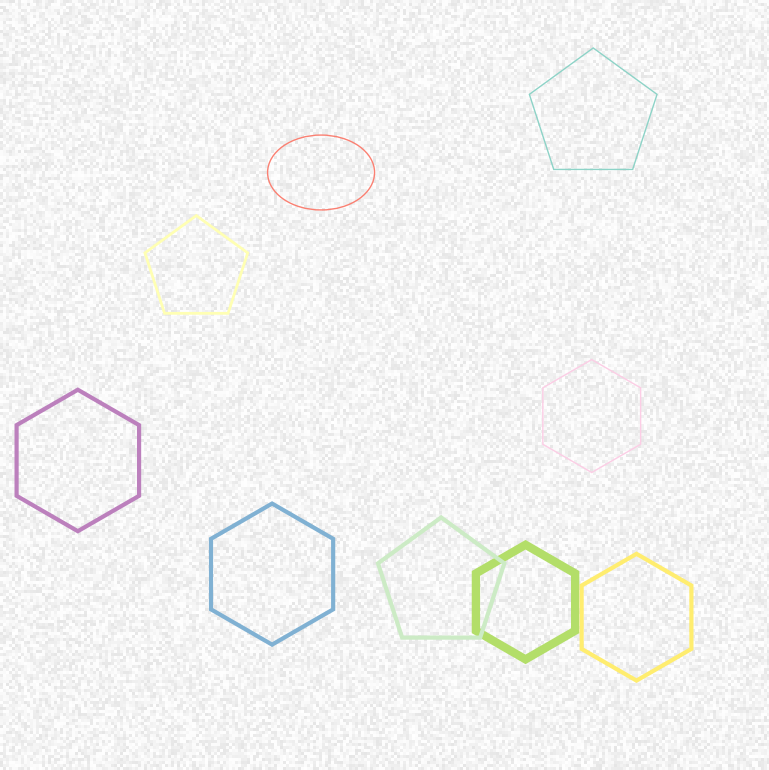[{"shape": "pentagon", "thickness": 0.5, "radius": 0.44, "center": [0.77, 0.851]}, {"shape": "pentagon", "thickness": 1, "radius": 0.35, "center": [0.255, 0.65]}, {"shape": "oval", "thickness": 0.5, "radius": 0.35, "center": [0.417, 0.776]}, {"shape": "hexagon", "thickness": 1.5, "radius": 0.46, "center": [0.353, 0.254]}, {"shape": "hexagon", "thickness": 3, "radius": 0.37, "center": [0.683, 0.218]}, {"shape": "hexagon", "thickness": 0.5, "radius": 0.37, "center": [0.768, 0.46]}, {"shape": "hexagon", "thickness": 1.5, "radius": 0.46, "center": [0.101, 0.402]}, {"shape": "pentagon", "thickness": 1.5, "radius": 0.43, "center": [0.573, 0.242]}, {"shape": "hexagon", "thickness": 1.5, "radius": 0.41, "center": [0.827, 0.198]}]